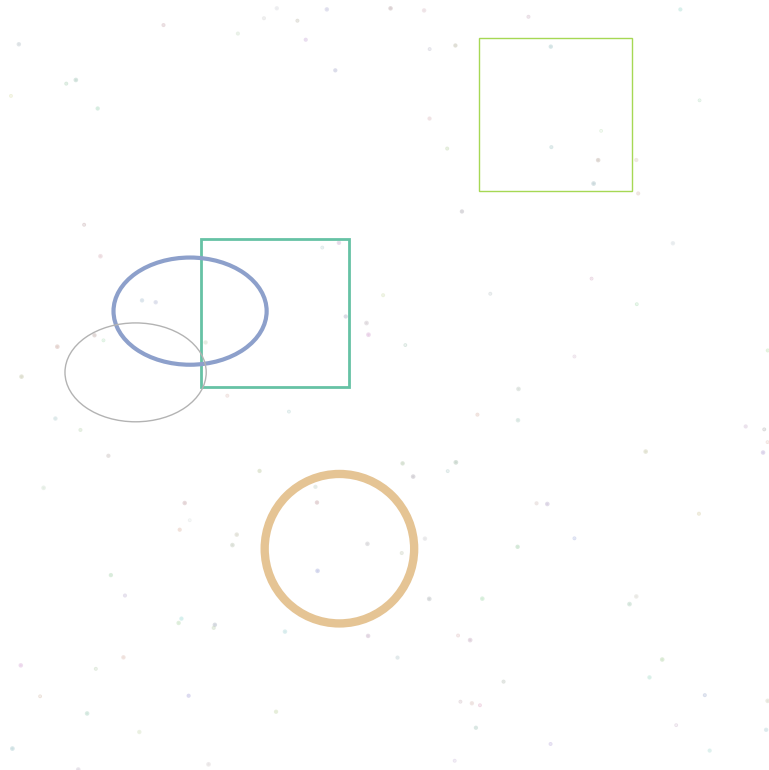[{"shape": "square", "thickness": 1, "radius": 0.48, "center": [0.357, 0.594]}, {"shape": "oval", "thickness": 1.5, "radius": 0.5, "center": [0.247, 0.596]}, {"shape": "square", "thickness": 0.5, "radius": 0.5, "center": [0.721, 0.851]}, {"shape": "circle", "thickness": 3, "radius": 0.49, "center": [0.441, 0.287]}, {"shape": "oval", "thickness": 0.5, "radius": 0.46, "center": [0.176, 0.516]}]